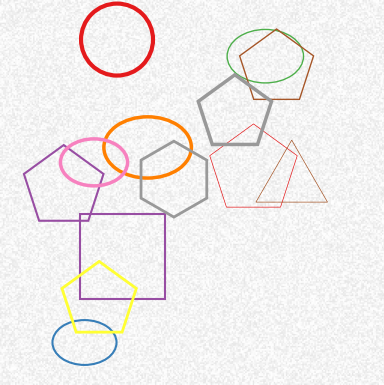[{"shape": "pentagon", "thickness": 0.5, "radius": 0.6, "center": [0.658, 0.559]}, {"shape": "circle", "thickness": 3, "radius": 0.47, "center": [0.304, 0.897]}, {"shape": "oval", "thickness": 1.5, "radius": 0.42, "center": [0.219, 0.11]}, {"shape": "oval", "thickness": 1, "radius": 0.5, "center": [0.689, 0.854]}, {"shape": "square", "thickness": 1.5, "radius": 0.55, "center": [0.319, 0.333]}, {"shape": "pentagon", "thickness": 1.5, "radius": 0.54, "center": [0.165, 0.515]}, {"shape": "oval", "thickness": 2.5, "radius": 0.57, "center": [0.383, 0.617]}, {"shape": "pentagon", "thickness": 2, "radius": 0.51, "center": [0.258, 0.219]}, {"shape": "triangle", "thickness": 0.5, "radius": 0.54, "center": [0.758, 0.529]}, {"shape": "pentagon", "thickness": 1, "radius": 0.5, "center": [0.718, 0.824]}, {"shape": "oval", "thickness": 2.5, "radius": 0.44, "center": [0.244, 0.578]}, {"shape": "pentagon", "thickness": 2.5, "radius": 0.5, "center": [0.61, 0.706]}, {"shape": "hexagon", "thickness": 2, "radius": 0.49, "center": [0.452, 0.535]}]